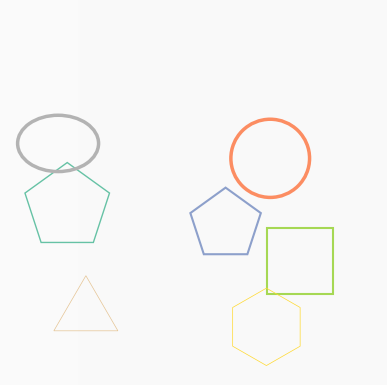[{"shape": "pentagon", "thickness": 1, "radius": 0.57, "center": [0.173, 0.463]}, {"shape": "circle", "thickness": 2.5, "radius": 0.51, "center": [0.697, 0.589]}, {"shape": "pentagon", "thickness": 1.5, "radius": 0.48, "center": [0.582, 0.417]}, {"shape": "square", "thickness": 1.5, "radius": 0.43, "center": [0.774, 0.323]}, {"shape": "hexagon", "thickness": 0.5, "radius": 0.5, "center": [0.687, 0.151]}, {"shape": "triangle", "thickness": 0.5, "radius": 0.48, "center": [0.222, 0.188]}, {"shape": "oval", "thickness": 2.5, "radius": 0.52, "center": [0.15, 0.627]}]